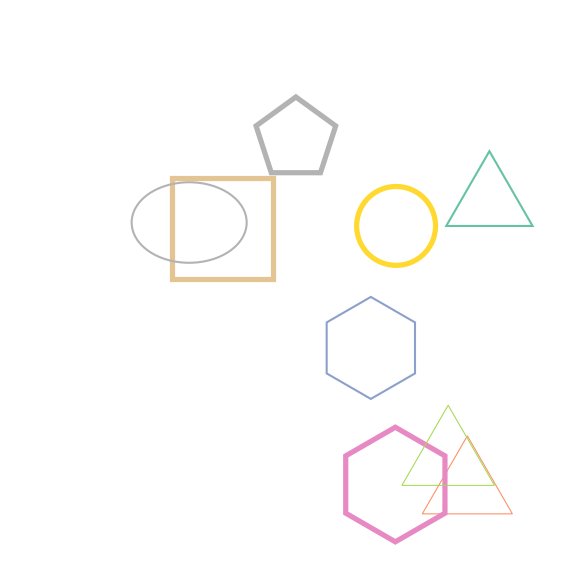[{"shape": "triangle", "thickness": 1, "radius": 0.43, "center": [0.847, 0.651]}, {"shape": "triangle", "thickness": 0.5, "radius": 0.45, "center": [0.809, 0.154]}, {"shape": "hexagon", "thickness": 1, "radius": 0.44, "center": [0.642, 0.397]}, {"shape": "hexagon", "thickness": 2.5, "radius": 0.5, "center": [0.685, 0.16]}, {"shape": "triangle", "thickness": 0.5, "radius": 0.46, "center": [0.776, 0.205]}, {"shape": "circle", "thickness": 2.5, "radius": 0.34, "center": [0.686, 0.608]}, {"shape": "square", "thickness": 2.5, "radius": 0.44, "center": [0.385, 0.603]}, {"shape": "pentagon", "thickness": 2.5, "radius": 0.36, "center": [0.512, 0.759]}, {"shape": "oval", "thickness": 1, "radius": 0.5, "center": [0.328, 0.614]}]